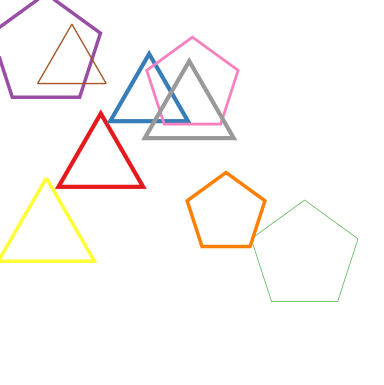[{"shape": "triangle", "thickness": 3, "radius": 0.63, "center": [0.262, 0.578]}, {"shape": "triangle", "thickness": 3, "radius": 0.58, "center": [0.387, 0.744]}, {"shape": "pentagon", "thickness": 0.5, "radius": 0.73, "center": [0.791, 0.335]}, {"shape": "pentagon", "thickness": 2.5, "radius": 0.74, "center": [0.119, 0.868]}, {"shape": "pentagon", "thickness": 2.5, "radius": 0.53, "center": [0.587, 0.446]}, {"shape": "triangle", "thickness": 2.5, "radius": 0.72, "center": [0.12, 0.394]}, {"shape": "triangle", "thickness": 1, "radius": 0.51, "center": [0.187, 0.834]}, {"shape": "pentagon", "thickness": 2, "radius": 0.62, "center": [0.5, 0.779]}, {"shape": "triangle", "thickness": 3, "radius": 0.67, "center": [0.492, 0.708]}]